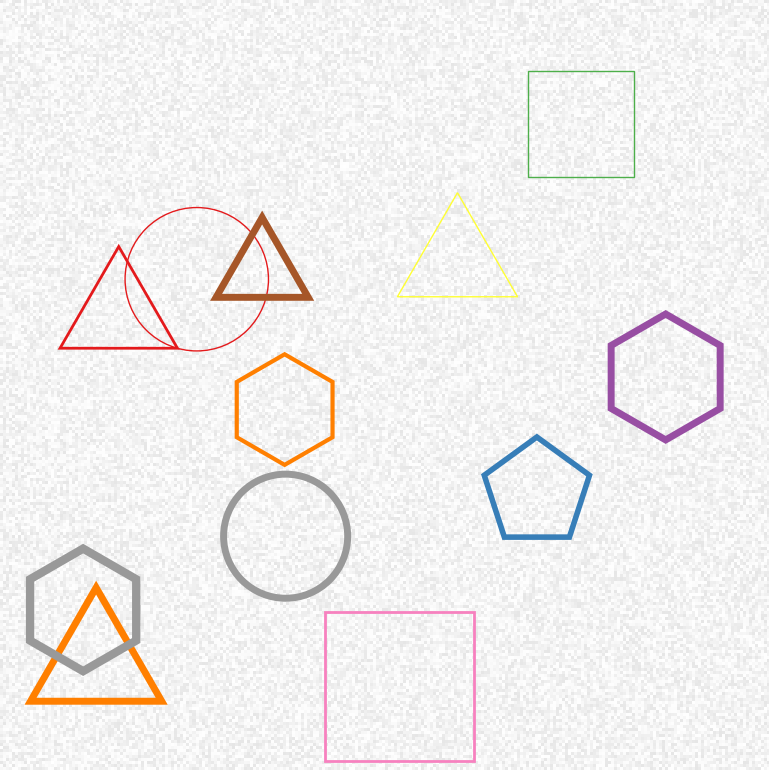[{"shape": "circle", "thickness": 0.5, "radius": 0.47, "center": [0.256, 0.637]}, {"shape": "triangle", "thickness": 1, "radius": 0.44, "center": [0.154, 0.592]}, {"shape": "pentagon", "thickness": 2, "radius": 0.36, "center": [0.697, 0.361]}, {"shape": "square", "thickness": 0.5, "radius": 0.35, "center": [0.755, 0.839]}, {"shape": "hexagon", "thickness": 2.5, "radius": 0.41, "center": [0.864, 0.51]}, {"shape": "triangle", "thickness": 2.5, "radius": 0.49, "center": [0.125, 0.138]}, {"shape": "hexagon", "thickness": 1.5, "radius": 0.36, "center": [0.37, 0.468]}, {"shape": "triangle", "thickness": 0.5, "radius": 0.45, "center": [0.594, 0.66]}, {"shape": "triangle", "thickness": 2.5, "radius": 0.35, "center": [0.34, 0.648]}, {"shape": "square", "thickness": 1, "radius": 0.48, "center": [0.519, 0.108]}, {"shape": "hexagon", "thickness": 3, "radius": 0.4, "center": [0.108, 0.208]}, {"shape": "circle", "thickness": 2.5, "radius": 0.4, "center": [0.371, 0.304]}]